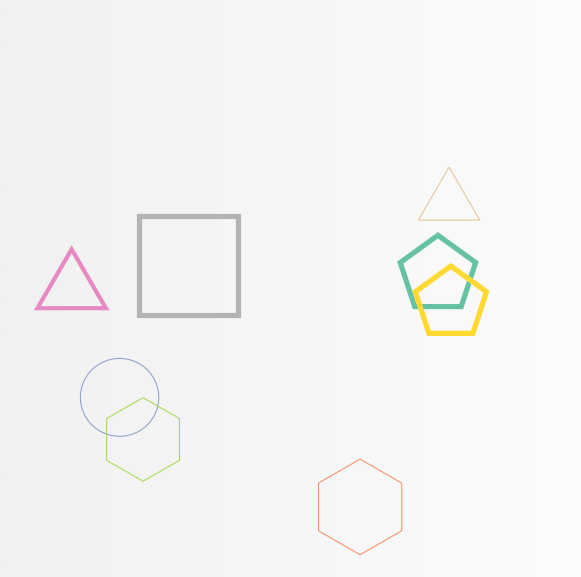[{"shape": "pentagon", "thickness": 2.5, "radius": 0.34, "center": [0.753, 0.523]}, {"shape": "hexagon", "thickness": 0.5, "radius": 0.41, "center": [0.619, 0.121]}, {"shape": "circle", "thickness": 0.5, "radius": 0.34, "center": [0.206, 0.311]}, {"shape": "triangle", "thickness": 2, "radius": 0.34, "center": [0.123, 0.5]}, {"shape": "hexagon", "thickness": 0.5, "radius": 0.36, "center": [0.246, 0.238]}, {"shape": "pentagon", "thickness": 2.5, "radius": 0.32, "center": [0.776, 0.474]}, {"shape": "triangle", "thickness": 0.5, "radius": 0.31, "center": [0.773, 0.649]}, {"shape": "square", "thickness": 2.5, "radius": 0.43, "center": [0.324, 0.539]}]